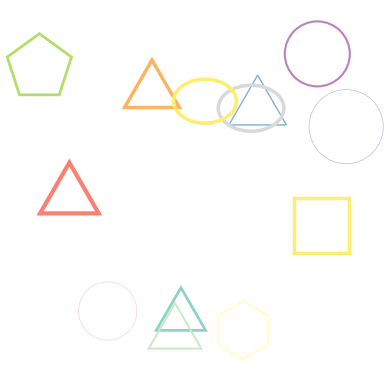[{"shape": "triangle", "thickness": 2, "radius": 0.37, "center": [0.47, 0.179]}, {"shape": "hexagon", "thickness": 1, "radius": 0.38, "center": [0.631, 0.143]}, {"shape": "circle", "thickness": 0.5, "radius": 0.48, "center": [0.899, 0.671]}, {"shape": "triangle", "thickness": 3, "radius": 0.44, "center": [0.18, 0.49]}, {"shape": "triangle", "thickness": 1, "radius": 0.43, "center": [0.669, 0.719]}, {"shape": "triangle", "thickness": 2.5, "radius": 0.41, "center": [0.395, 0.762]}, {"shape": "pentagon", "thickness": 2, "radius": 0.44, "center": [0.102, 0.825]}, {"shape": "circle", "thickness": 0.5, "radius": 0.38, "center": [0.28, 0.192]}, {"shape": "oval", "thickness": 2.5, "radius": 0.43, "center": [0.652, 0.719]}, {"shape": "circle", "thickness": 1.5, "radius": 0.42, "center": [0.824, 0.86]}, {"shape": "triangle", "thickness": 1.5, "radius": 0.39, "center": [0.455, 0.134]}, {"shape": "oval", "thickness": 2.5, "radius": 0.41, "center": [0.532, 0.737]}, {"shape": "square", "thickness": 2.5, "radius": 0.36, "center": [0.836, 0.414]}]